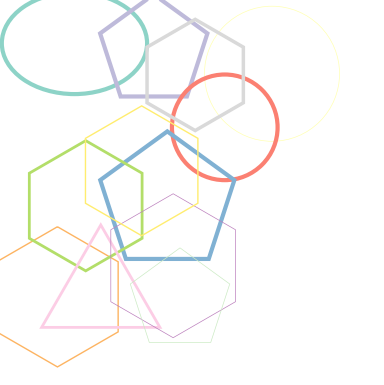[{"shape": "oval", "thickness": 3, "radius": 0.94, "center": [0.193, 0.888]}, {"shape": "circle", "thickness": 0.5, "radius": 0.88, "center": [0.707, 0.808]}, {"shape": "pentagon", "thickness": 3, "radius": 0.73, "center": [0.399, 0.868]}, {"shape": "circle", "thickness": 3, "radius": 0.69, "center": [0.584, 0.669]}, {"shape": "pentagon", "thickness": 3, "radius": 0.92, "center": [0.435, 0.476]}, {"shape": "hexagon", "thickness": 1, "radius": 0.91, "center": [0.149, 0.229]}, {"shape": "hexagon", "thickness": 2, "radius": 0.85, "center": [0.223, 0.466]}, {"shape": "triangle", "thickness": 2, "radius": 0.89, "center": [0.262, 0.238]}, {"shape": "hexagon", "thickness": 2.5, "radius": 0.72, "center": [0.507, 0.805]}, {"shape": "hexagon", "thickness": 0.5, "radius": 0.93, "center": [0.45, 0.31]}, {"shape": "pentagon", "thickness": 0.5, "radius": 0.68, "center": [0.468, 0.22]}, {"shape": "hexagon", "thickness": 1, "radius": 0.84, "center": [0.368, 0.556]}]